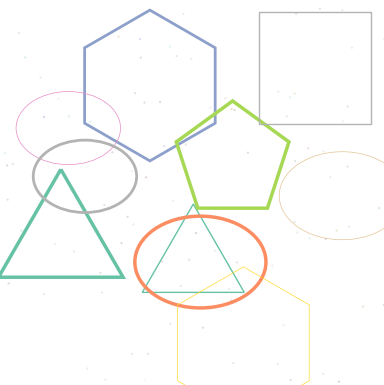[{"shape": "triangle", "thickness": 2.5, "radius": 0.93, "center": [0.158, 0.373]}, {"shape": "triangle", "thickness": 1, "radius": 0.76, "center": [0.502, 0.317]}, {"shape": "oval", "thickness": 2.5, "radius": 0.85, "center": [0.521, 0.319]}, {"shape": "hexagon", "thickness": 2, "radius": 0.98, "center": [0.389, 0.778]}, {"shape": "oval", "thickness": 0.5, "radius": 0.68, "center": [0.177, 0.667]}, {"shape": "pentagon", "thickness": 2.5, "radius": 0.77, "center": [0.604, 0.584]}, {"shape": "hexagon", "thickness": 0.5, "radius": 0.99, "center": [0.632, 0.11]}, {"shape": "oval", "thickness": 0.5, "radius": 0.82, "center": [0.889, 0.492]}, {"shape": "square", "thickness": 1, "radius": 0.72, "center": [0.818, 0.823]}, {"shape": "oval", "thickness": 2, "radius": 0.67, "center": [0.221, 0.542]}]